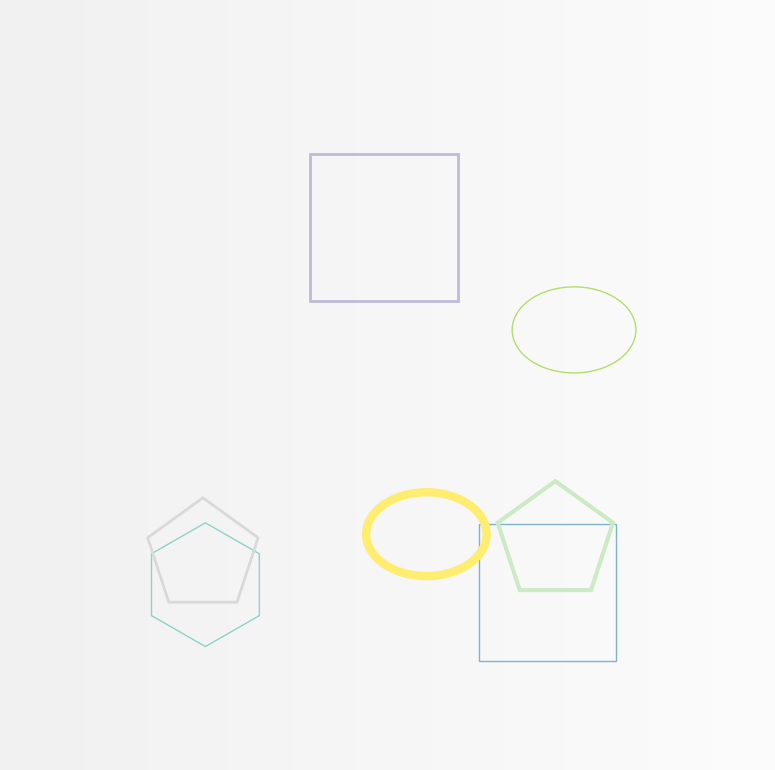[{"shape": "hexagon", "thickness": 0.5, "radius": 0.4, "center": [0.265, 0.241]}, {"shape": "square", "thickness": 1, "radius": 0.48, "center": [0.495, 0.705]}, {"shape": "square", "thickness": 0.5, "radius": 0.44, "center": [0.706, 0.23]}, {"shape": "oval", "thickness": 0.5, "radius": 0.4, "center": [0.741, 0.572]}, {"shape": "pentagon", "thickness": 1, "radius": 0.37, "center": [0.262, 0.279]}, {"shape": "pentagon", "thickness": 1.5, "radius": 0.39, "center": [0.717, 0.297]}, {"shape": "oval", "thickness": 3, "radius": 0.39, "center": [0.55, 0.306]}]